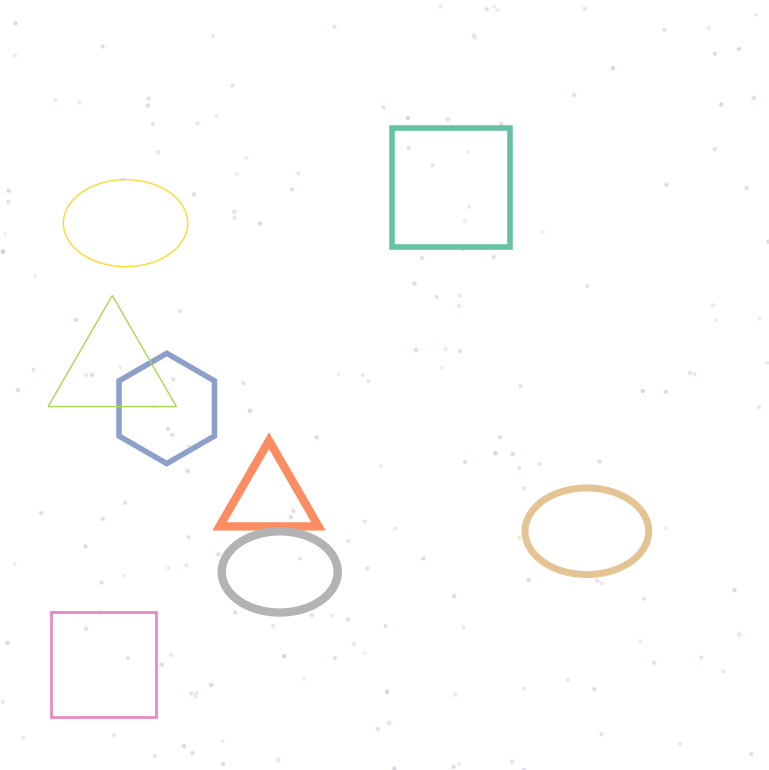[{"shape": "square", "thickness": 2, "radius": 0.38, "center": [0.586, 0.756]}, {"shape": "triangle", "thickness": 3, "radius": 0.37, "center": [0.349, 0.354]}, {"shape": "hexagon", "thickness": 2, "radius": 0.36, "center": [0.217, 0.47]}, {"shape": "square", "thickness": 1, "radius": 0.34, "center": [0.135, 0.137]}, {"shape": "triangle", "thickness": 0.5, "radius": 0.48, "center": [0.146, 0.52]}, {"shape": "oval", "thickness": 0.5, "radius": 0.4, "center": [0.163, 0.71]}, {"shape": "oval", "thickness": 2.5, "radius": 0.4, "center": [0.762, 0.31]}, {"shape": "oval", "thickness": 3, "radius": 0.38, "center": [0.363, 0.257]}]